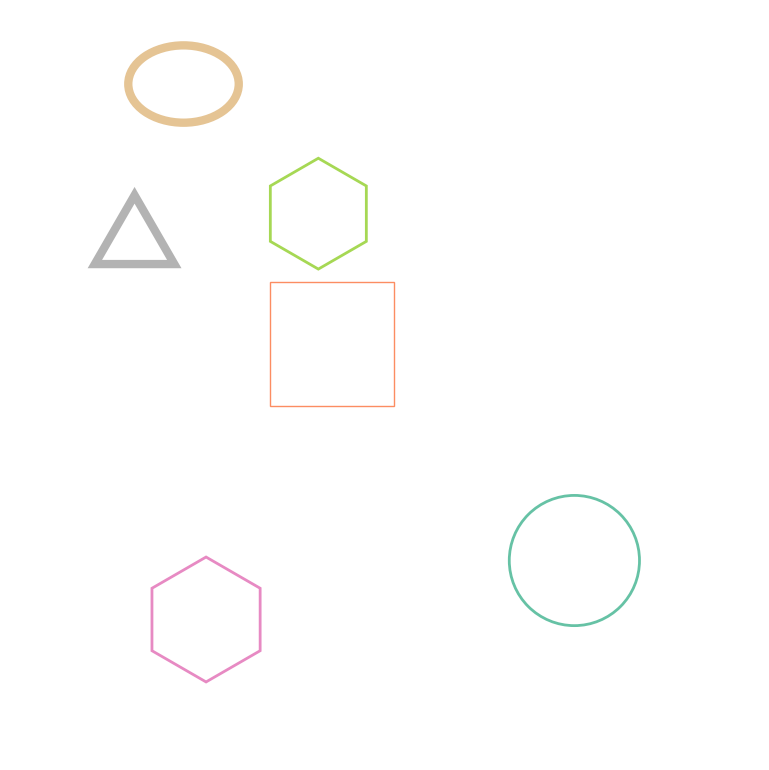[{"shape": "circle", "thickness": 1, "radius": 0.42, "center": [0.746, 0.272]}, {"shape": "square", "thickness": 0.5, "radius": 0.4, "center": [0.431, 0.553]}, {"shape": "hexagon", "thickness": 1, "radius": 0.41, "center": [0.268, 0.195]}, {"shape": "hexagon", "thickness": 1, "radius": 0.36, "center": [0.413, 0.723]}, {"shape": "oval", "thickness": 3, "radius": 0.36, "center": [0.238, 0.891]}, {"shape": "triangle", "thickness": 3, "radius": 0.3, "center": [0.175, 0.687]}]